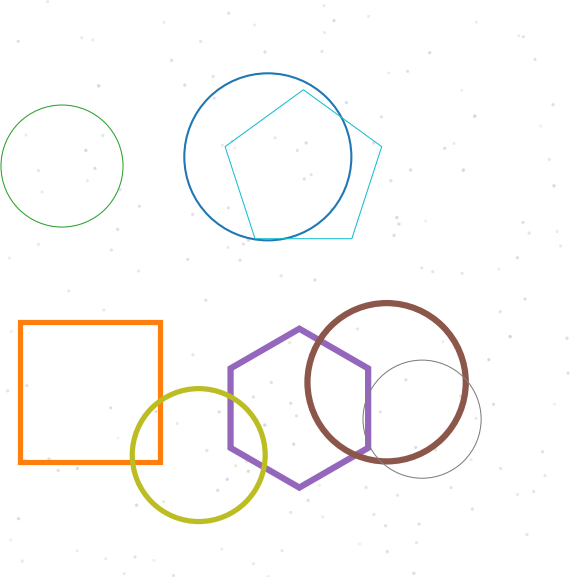[{"shape": "circle", "thickness": 1, "radius": 0.72, "center": [0.464, 0.728]}, {"shape": "square", "thickness": 2.5, "radius": 0.61, "center": [0.156, 0.32]}, {"shape": "circle", "thickness": 0.5, "radius": 0.53, "center": [0.107, 0.712]}, {"shape": "hexagon", "thickness": 3, "radius": 0.69, "center": [0.518, 0.292]}, {"shape": "circle", "thickness": 3, "radius": 0.69, "center": [0.669, 0.337]}, {"shape": "circle", "thickness": 0.5, "radius": 0.51, "center": [0.731, 0.273]}, {"shape": "circle", "thickness": 2.5, "radius": 0.58, "center": [0.344, 0.211]}, {"shape": "pentagon", "thickness": 0.5, "radius": 0.71, "center": [0.525, 0.701]}]